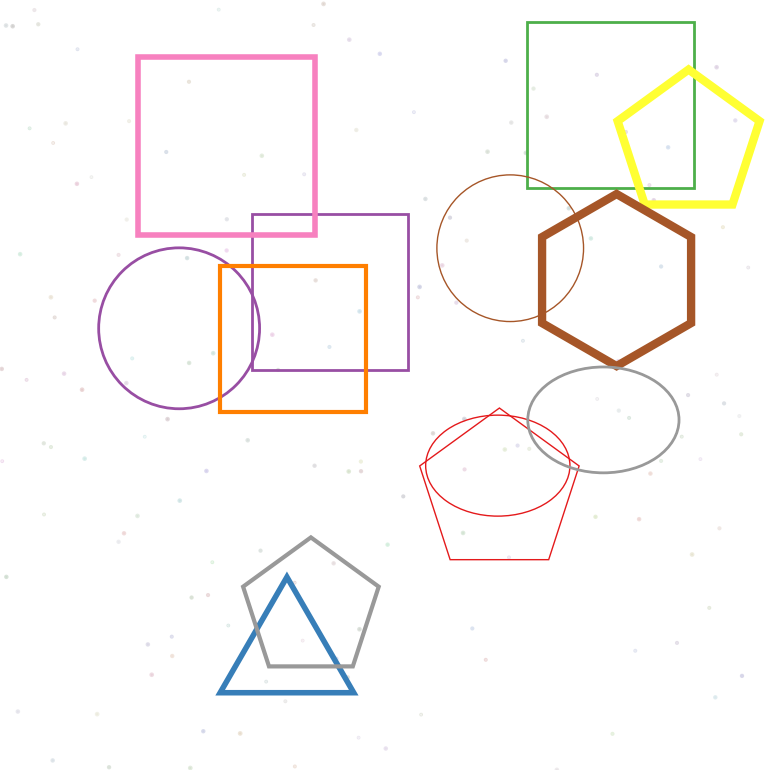[{"shape": "oval", "thickness": 0.5, "radius": 0.47, "center": [0.646, 0.395]}, {"shape": "pentagon", "thickness": 0.5, "radius": 0.54, "center": [0.649, 0.361]}, {"shape": "triangle", "thickness": 2, "radius": 0.5, "center": [0.373, 0.15]}, {"shape": "square", "thickness": 1, "radius": 0.54, "center": [0.793, 0.864]}, {"shape": "circle", "thickness": 1, "radius": 0.52, "center": [0.233, 0.574]}, {"shape": "square", "thickness": 1, "radius": 0.51, "center": [0.429, 0.621]}, {"shape": "square", "thickness": 1.5, "radius": 0.47, "center": [0.381, 0.559]}, {"shape": "pentagon", "thickness": 3, "radius": 0.48, "center": [0.894, 0.813]}, {"shape": "circle", "thickness": 0.5, "radius": 0.48, "center": [0.663, 0.678]}, {"shape": "hexagon", "thickness": 3, "radius": 0.56, "center": [0.801, 0.636]}, {"shape": "square", "thickness": 2, "radius": 0.58, "center": [0.294, 0.811]}, {"shape": "oval", "thickness": 1, "radius": 0.49, "center": [0.784, 0.455]}, {"shape": "pentagon", "thickness": 1.5, "radius": 0.46, "center": [0.404, 0.209]}]